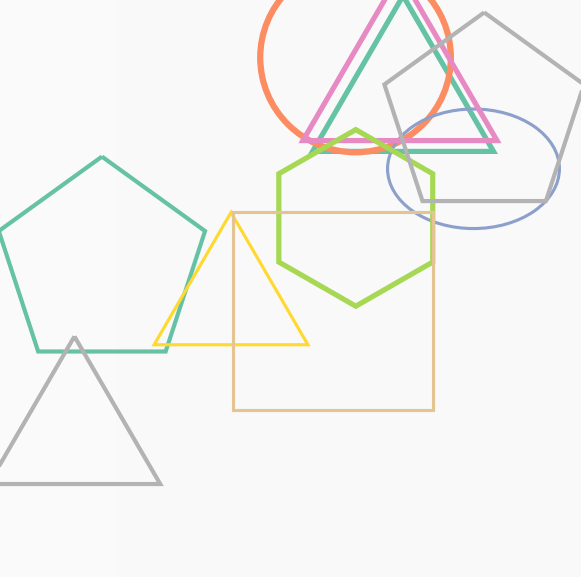[{"shape": "pentagon", "thickness": 2, "radius": 0.93, "center": [0.175, 0.541]}, {"shape": "triangle", "thickness": 2.5, "radius": 0.9, "center": [0.693, 0.827]}, {"shape": "circle", "thickness": 3, "radius": 0.82, "center": [0.612, 0.899]}, {"shape": "oval", "thickness": 1.5, "radius": 0.74, "center": [0.815, 0.707]}, {"shape": "triangle", "thickness": 2.5, "radius": 0.96, "center": [0.688, 0.852]}, {"shape": "hexagon", "thickness": 2.5, "radius": 0.76, "center": [0.612, 0.622]}, {"shape": "triangle", "thickness": 1.5, "radius": 0.76, "center": [0.397, 0.479]}, {"shape": "square", "thickness": 1.5, "radius": 0.86, "center": [0.573, 0.461]}, {"shape": "pentagon", "thickness": 2, "radius": 0.9, "center": [0.833, 0.797]}, {"shape": "triangle", "thickness": 2, "radius": 0.85, "center": [0.128, 0.246]}]